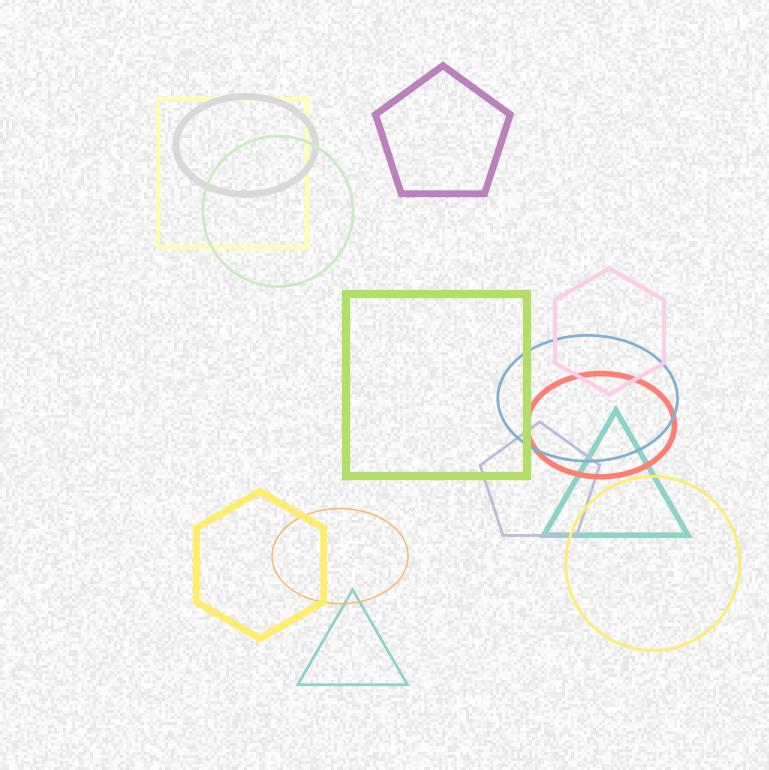[{"shape": "triangle", "thickness": 1, "radius": 0.41, "center": [0.458, 0.152]}, {"shape": "triangle", "thickness": 2, "radius": 0.54, "center": [0.8, 0.359]}, {"shape": "square", "thickness": 1.5, "radius": 0.48, "center": [0.302, 0.775]}, {"shape": "pentagon", "thickness": 1, "radius": 0.41, "center": [0.701, 0.371]}, {"shape": "oval", "thickness": 2, "radius": 0.48, "center": [0.78, 0.448]}, {"shape": "oval", "thickness": 1, "radius": 0.58, "center": [0.763, 0.483]}, {"shape": "oval", "thickness": 0.5, "radius": 0.44, "center": [0.442, 0.278]}, {"shape": "square", "thickness": 3, "radius": 0.59, "center": [0.567, 0.5]}, {"shape": "hexagon", "thickness": 1.5, "radius": 0.41, "center": [0.792, 0.57]}, {"shape": "oval", "thickness": 2.5, "radius": 0.45, "center": [0.319, 0.811]}, {"shape": "pentagon", "thickness": 2.5, "radius": 0.46, "center": [0.575, 0.823]}, {"shape": "circle", "thickness": 1, "radius": 0.49, "center": [0.361, 0.726]}, {"shape": "circle", "thickness": 1, "radius": 0.57, "center": [0.848, 0.268]}, {"shape": "hexagon", "thickness": 2.5, "radius": 0.48, "center": [0.338, 0.266]}]